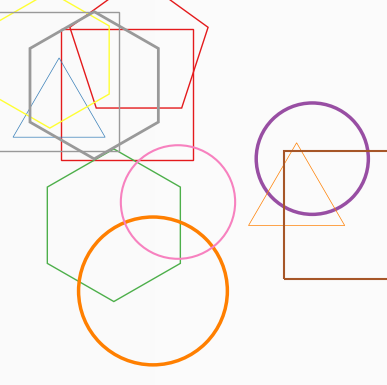[{"shape": "square", "thickness": 1, "radius": 0.85, "center": [0.327, 0.755]}, {"shape": "pentagon", "thickness": 1, "radius": 0.94, "center": [0.359, 0.871]}, {"shape": "triangle", "thickness": 0.5, "radius": 0.69, "center": [0.152, 0.712]}, {"shape": "hexagon", "thickness": 1, "radius": 0.99, "center": [0.294, 0.415]}, {"shape": "circle", "thickness": 2.5, "radius": 0.72, "center": [0.806, 0.588]}, {"shape": "circle", "thickness": 2.5, "radius": 0.96, "center": [0.395, 0.244]}, {"shape": "triangle", "thickness": 0.5, "radius": 0.72, "center": [0.765, 0.486]}, {"shape": "hexagon", "thickness": 1, "radius": 0.88, "center": [0.129, 0.844]}, {"shape": "square", "thickness": 1.5, "radius": 0.83, "center": [0.898, 0.442]}, {"shape": "circle", "thickness": 1.5, "radius": 0.74, "center": [0.459, 0.475]}, {"shape": "hexagon", "thickness": 2, "radius": 0.96, "center": [0.243, 0.779]}, {"shape": "square", "thickness": 1, "radius": 0.91, "center": [0.125, 0.789]}]